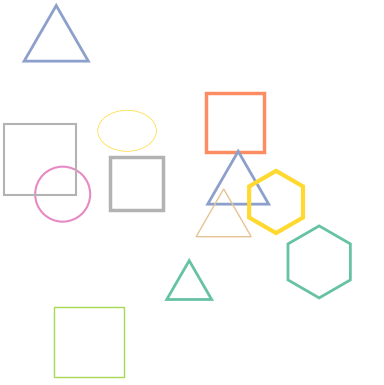[{"shape": "triangle", "thickness": 2, "radius": 0.34, "center": [0.491, 0.256]}, {"shape": "hexagon", "thickness": 2, "radius": 0.47, "center": [0.829, 0.32]}, {"shape": "square", "thickness": 2.5, "radius": 0.38, "center": [0.61, 0.683]}, {"shape": "triangle", "thickness": 2, "radius": 0.46, "center": [0.619, 0.515]}, {"shape": "triangle", "thickness": 2, "radius": 0.48, "center": [0.146, 0.889]}, {"shape": "circle", "thickness": 1.5, "radius": 0.36, "center": [0.163, 0.496]}, {"shape": "square", "thickness": 1, "radius": 0.46, "center": [0.231, 0.112]}, {"shape": "hexagon", "thickness": 3, "radius": 0.4, "center": [0.717, 0.475]}, {"shape": "oval", "thickness": 0.5, "radius": 0.38, "center": [0.33, 0.66]}, {"shape": "triangle", "thickness": 1, "radius": 0.41, "center": [0.581, 0.426]}, {"shape": "square", "thickness": 2.5, "radius": 0.35, "center": [0.354, 0.523]}, {"shape": "square", "thickness": 1.5, "radius": 0.46, "center": [0.104, 0.586]}]